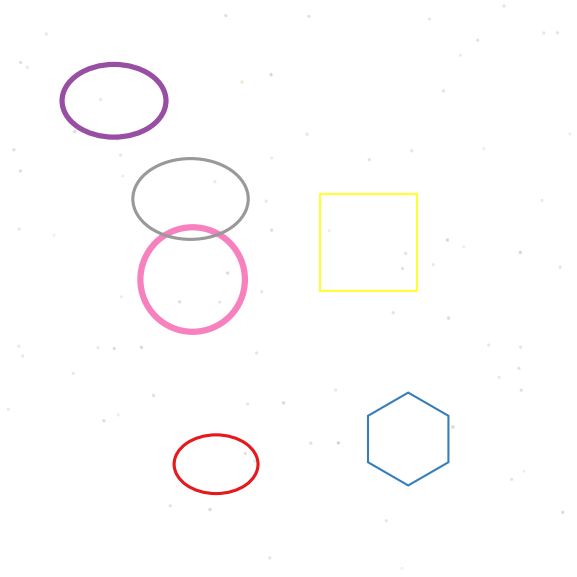[{"shape": "oval", "thickness": 1.5, "radius": 0.36, "center": [0.374, 0.195]}, {"shape": "hexagon", "thickness": 1, "radius": 0.4, "center": [0.707, 0.239]}, {"shape": "oval", "thickness": 2.5, "radius": 0.45, "center": [0.197, 0.825]}, {"shape": "square", "thickness": 1, "radius": 0.42, "center": [0.638, 0.579]}, {"shape": "circle", "thickness": 3, "radius": 0.45, "center": [0.334, 0.515]}, {"shape": "oval", "thickness": 1.5, "radius": 0.5, "center": [0.33, 0.655]}]